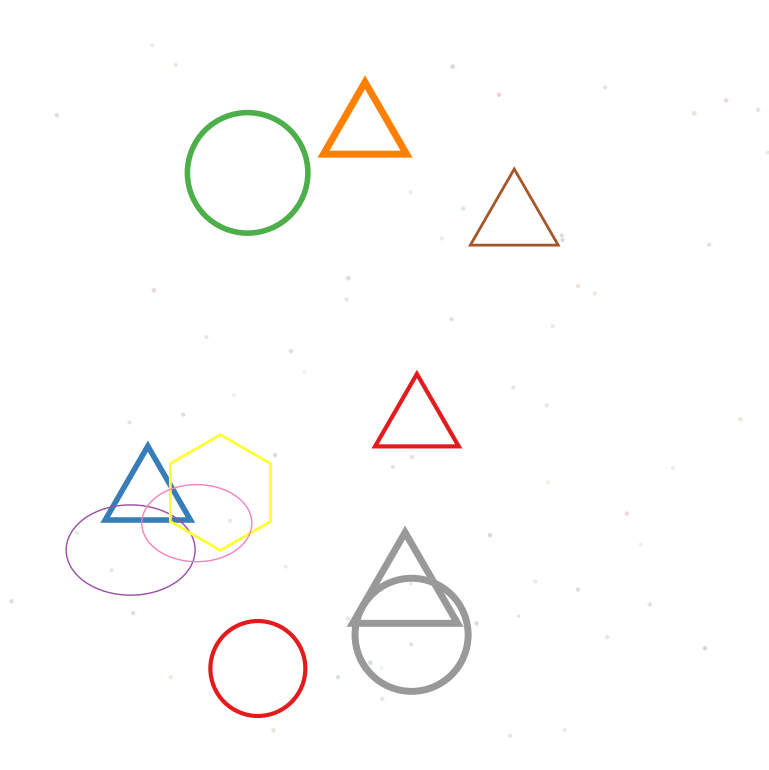[{"shape": "triangle", "thickness": 1.5, "radius": 0.31, "center": [0.541, 0.452]}, {"shape": "circle", "thickness": 1.5, "radius": 0.31, "center": [0.335, 0.132]}, {"shape": "triangle", "thickness": 2, "radius": 0.32, "center": [0.192, 0.357]}, {"shape": "circle", "thickness": 2, "radius": 0.39, "center": [0.322, 0.776]}, {"shape": "oval", "thickness": 0.5, "radius": 0.42, "center": [0.17, 0.286]}, {"shape": "triangle", "thickness": 2.5, "radius": 0.31, "center": [0.474, 0.831]}, {"shape": "hexagon", "thickness": 1, "radius": 0.38, "center": [0.286, 0.36]}, {"shape": "triangle", "thickness": 1, "radius": 0.33, "center": [0.668, 0.715]}, {"shape": "oval", "thickness": 0.5, "radius": 0.36, "center": [0.256, 0.321]}, {"shape": "triangle", "thickness": 2.5, "radius": 0.39, "center": [0.526, 0.23]}, {"shape": "circle", "thickness": 2.5, "radius": 0.37, "center": [0.535, 0.176]}]